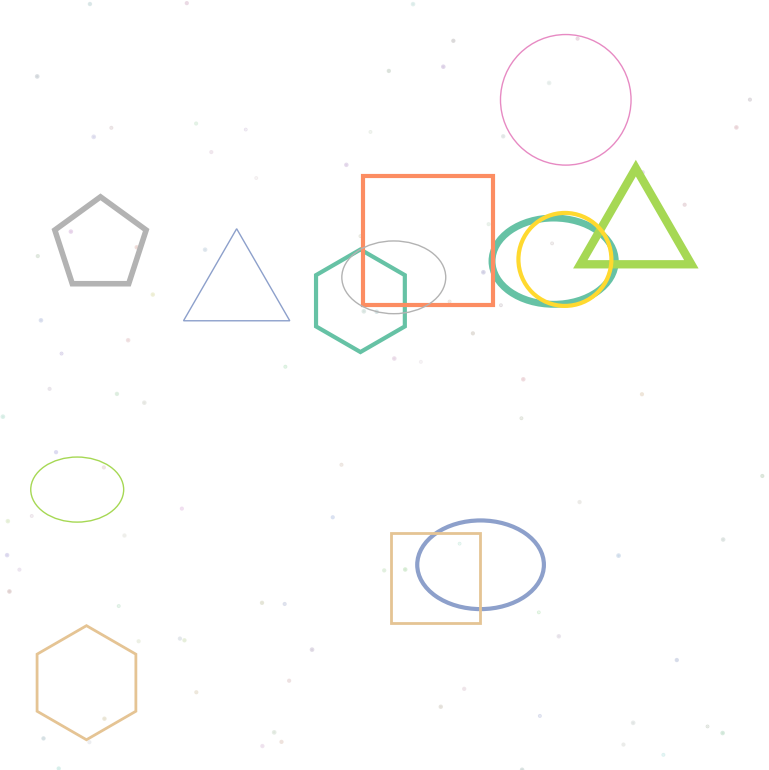[{"shape": "hexagon", "thickness": 1.5, "radius": 0.33, "center": [0.468, 0.609]}, {"shape": "oval", "thickness": 2.5, "radius": 0.4, "center": [0.719, 0.661]}, {"shape": "square", "thickness": 1.5, "radius": 0.42, "center": [0.556, 0.688]}, {"shape": "oval", "thickness": 1.5, "radius": 0.41, "center": [0.624, 0.267]}, {"shape": "triangle", "thickness": 0.5, "radius": 0.4, "center": [0.307, 0.623]}, {"shape": "circle", "thickness": 0.5, "radius": 0.42, "center": [0.735, 0.87]}, {"shape": "triangle", "thickness": 3, "radius": 0.42, "center": [0.826, 0.698]}, {"shape": "oval", "thickness": 0.5, "radius": 0.3, "center": [0.1, 0.364]}, {"shape": "circle", "thickness": 1.5, "radius": 0.3, "center": [0.734, 0.663]}, {"shape": "hexagon", "thickness": 1, "radius": 0.37, "center": [0.112, 0.113]}, {"shape": "square", "thickness": 1, "radius": 0.29, "center": [0.566, 0.249]}, {"shape": "oval", "thickness": 0.5, "radius": 0.34, "center": [0.511, 0.64]}, {"shape": "pentagon", "thickness": 2, "radius": 0.31, "center": [0.131, 0.682]}]